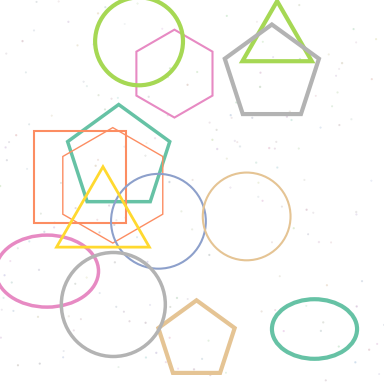[{"shape": "pentagon", "thickness": 2.5, "radius": 0.7, "center": [0.308, 0.589]}, {"shape": "oval", "thickness": 3, "radius": 0.55, "center": [0.817, 0.145]}, {"shape": "square", "thickness": 1.5, "radius": 0.6, "center": [0.207, 0.54]}, {"shape": "hexagon", "thickness": 1, "radius": 0.75, "center": [0.293, 0.519]}, {"shape": "circle", "thickness": 1.5, "radius": 0.62, "center": [0.412, 0.425]}, {"shape": "hexagon", "thickness": 1.5, "radius": 0.57, "center": [0.453, 0.809]}, {"shape": "oval", "thickness": 2.5, "radius": 0.67, "center": [0.122, 0.296]}, {"shape": "circle", "thickness": 3, "radius": 0.57, "center": [0.361, 0.893]}, {"shape": "triangle", "thickness": 3, "radius": 0.52, "center": [0.72, 0.893]}, {"shape": "triangle", "thickness": 2, "radius": 0.7, "center": [0.267, 0.428]}, {"shape": "pentagon", "thickness": 3, "radius": 0.52, "center": [0.51, 0.116]}, {"shape": "circle", "thickness": 1.5, "radius": 0.57, "center": [0.641, 0.438]}, {"shape": "pentagon", "thickness": 3, "radius": 0.64, "center": [0.706, 0.808]}, {"shape": "circle", "thickness": 2.5, "radius": 0.68, "center": [0.294, 0.209]}]